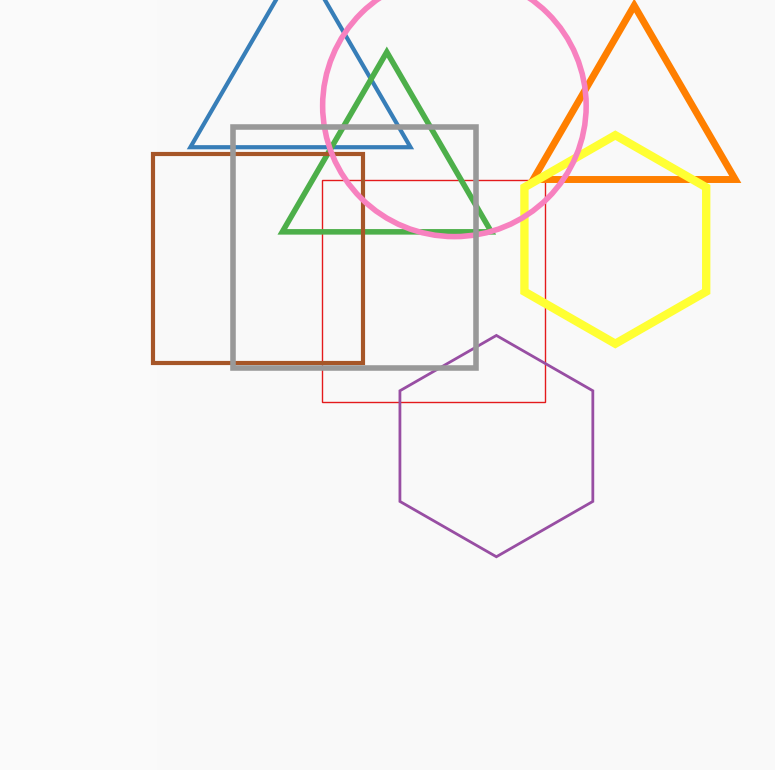[{"shape": "square", "thickness": 0.5, "radius": 0.72, "center": [0.559, 0.623]}, {"shape": "triangle", "thickness": 1.5, "radius": 0.82, "center": [0.388, 0.891]}, {"shape": "triangle", "thickness": 2, "radius": 0.78, "center": [0.499, 0.777]}, {"shape": "hexagon", "thickness": 1, "radius": 0.72, "center": [0.64, 0.421]}, {"shape": "triangle", "thickness": 2.5, "radius": 0.75, "center": [0.818, 0.842]}, {"shape": "hexagon", "thickness": 3, "radius": 0.68, "center": [0.794, 0.689]}, {"shape": "square", "thickness": 1.5, "radius": 0.68, "center": [0.333, 0.664]}, {"shape": "circle", "thickness": 2, "radius": 0.85, "center": [0.586, 0.863]}, {"shape": "square", "thickness": 2, "radius": 0.78, "center": [0.457, 0.679]}]